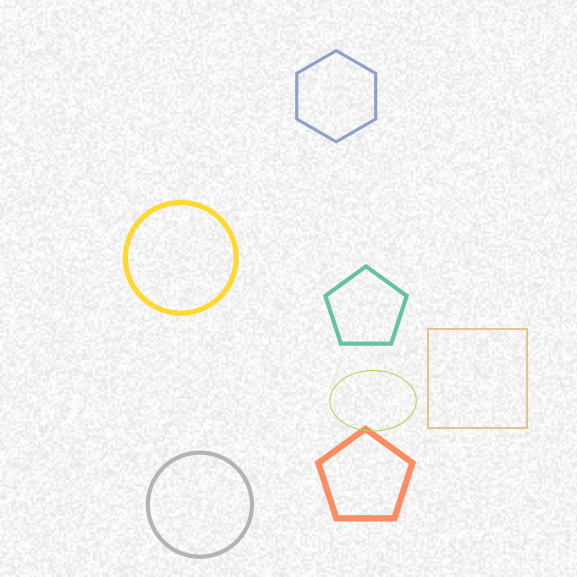[{"shape": "pentagon", "thickness": 2, "radius": 0.37, "center": [0.634, 0.464]}, {"shape": "pentagon", "thickness": 3, "radius": 0.43, "center": [0.633, 0.171]}, {"shape": "hexagon", "thickness": 1.5, "radius": 0.39, "center": [0.582, 0.833]}, {"shape": "oval", "thickness": 0.5, "radius": 0.37, "center": [0.646, 0.305]}, {"shape": "circle", "thickness": 2.5, "radius": 0.48, "center": [0.313, 0.553]}, {"shape": "square", "thickness": 1, "radius": 0.43, "center": [0.827, 0.344]}, {"shape": "circle", "thickness": 2, "radius": 0.45, "center": [0.346, 0.125]}]